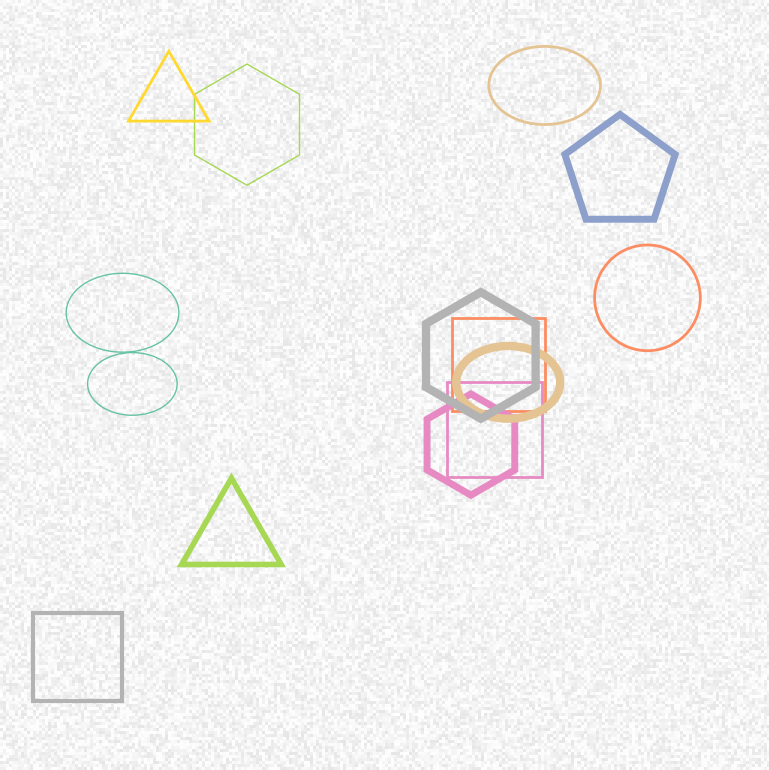[{"shape": "oval", "thickness": 0.5, "radius": 0.37, "center": [0.159, 0.594]}, {"shape": "oval", "thickness": 0.5, "radius": 0.29, "center": [0.172, 0.501]}, {"shape": "circle", "thickness": 1, "radius": 0.34, "center": [0.841, 0.613]}, {"shape": "square", "thickness": 1, "radius": 0.3, "center": [0.648, 0.527]}, {"shape": "pentagon", "thickness": 2.5, "radius": 0.38, "center": [0.805, 0.776]}, {"shape": "hexagon", "thickness": 2.5, "radius": 0.33, "center": [0.612, 0.423]}, {"shape": "square", "thickness": 1, "radius": 0.31, "center": [0.642, 0.442]}, {"shape": "hexagon", "thickness": 0.5, "radius": 0.39, "center": [0.321, 0.838]}, {"shape": "triangle", "thickness": 2, "radius": 0.37, "center": [0.301, 0.304]}, {"shape": "triangle", "thickness": 1, "radius": 0.3, "center": [0.219, 0.873]}, {"shape": "oval", "thickness": 3, "radius": 0.34, "center": [0.66, 0.503]}, {"shape": "oval", "thickness": 1, "radius": 0.36, "center": [0.707, 0.889]}, {"shape": "hexagon", "thickness": 3, "radius": 0.41, "center": [0.624, 0.538]}, {"shape": "square", "thickness": 1.5, "radius": 0.29, "center": [0.101, 0.147]}]